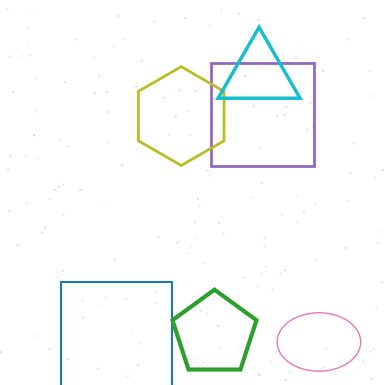[{"shape": "square", "thickness": 1.5, "radius": 0.72, "center": [0.302, 0.123]}, {"shape": "pentagon", "thickness": 3, "radius": 0.57, "center": [0.557, 0.133]}, {"shape": "square", "thickness": 2, "radius": 0.67, "center": [0.681, 0.703]}, {"shape": "oval", "thickness": 1, "radius": 0.54, "center": [0.828, 0.112]}, {"shape": "hexagon", "thickness": 2, "radius": 0.64, "center": [0.471, 0.699]}, {"shape": "triangle", "thickness": 2.5, "radius": 0.61, "center": [0.673, 0.806]}]